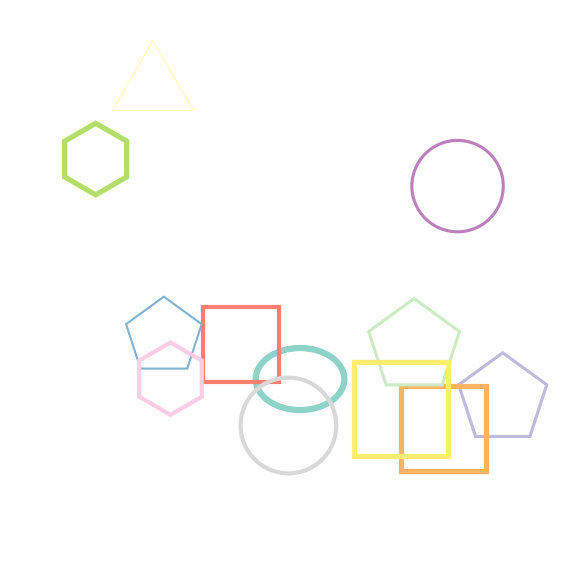[{"shape": "oval", "thickness": 3, "radius": 0.38, "center": [0.52, 0.343]}, {"shape": "triangle", "thickness": 0.5, "radius": 0.4, "center": [0.265, 0.848]}, {"shape": "pentagon", "thickness": 1.5, "radius": 0.4, "center": [0.871, 0.308]}, {"shape": "square", "thickness": 2, "radius": 0.33, "center": [0.417, 0.402]}, {"shape": "pentagon", "thickness": 1, "radius": 0.34, "center": [0.284, 0.417]}, {"shape": "square", "thickness": 2.5, "radius": 0.37, "center": [0.768, 0.257]}, {"shape": "hexagon", "thickness": 2.5, "radius": 0.31, "center": [0.166, 0.724]}, {"shape": "hexagon", "thickness": 2, "radius": 0.31, "center": [0.295, 0.344]}, {"shape": "circle", "thickness": 2, "radius": 0.41, "center": [0.499, 0.262]}, {"shape": "circle", "thickness": 1.5, "radius": 0.4, "center": [0.792, 0.677]}, {"shape": "pentagon", "thickness": 1.5, "radius": 0.41, "center": [0.717, 0.4]}, {"shape": "square", "thickness": 2.5, "radius": 0.41, "center": [0.694, 0.29]}]